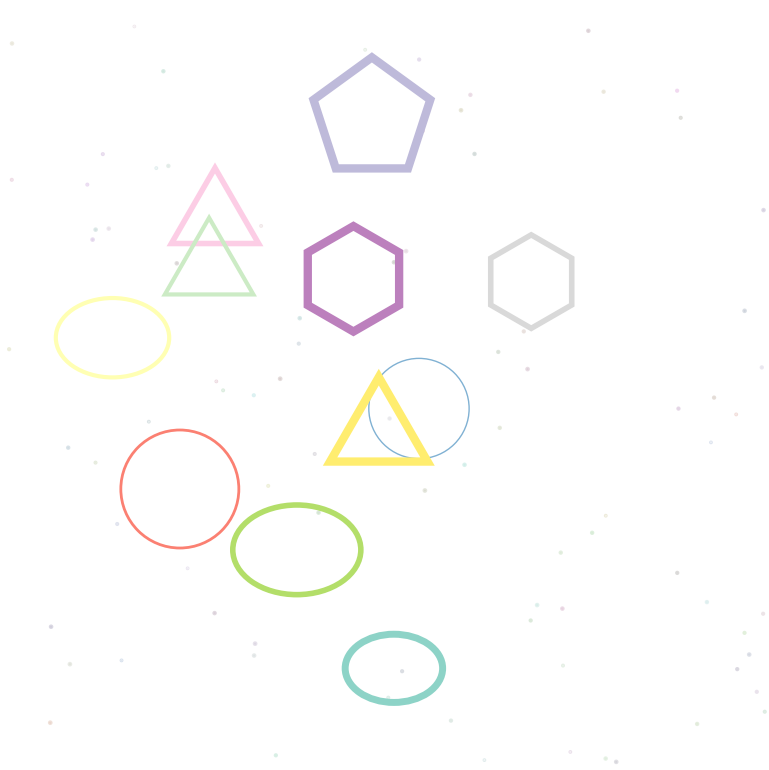[{"shape": "oval", "thickness": 2.5, "radius": 0.32, "center": [0.512, 0.132]}, {"shape": "oval", "thickness": 1.5, "radius": 0.37, "center": [0.146, 0.561]}, {"shape": "pentagon", "thickness": 3, "radius": 0.4, "center": [0.483, 0.846]}, {"shape": "circle", "thickness": 1, "radius": 0.38, "center": [0.234, 0.365]}, {"shape": "circle", "thickness": 0.5, "radius": 0.33, "center": [0.544, 0.469]}, {"shape": "oval", "thickness": 2, "radius": 0.42, "center": [0.385, 0.286]}, {"shape": "triangle", "thickness": 2, "radius": 0.33, "center": [0.279, 0.716]}, {"shape": "hexagon", "thickness": 2, "radius": 0.3, "center": [0.69, 0.634]}, {"shape": "hexagon", "thickness": 3, "radius": 0.34, "center": [0.459, 0.638]}, {"shape": "triangle", "thickness": 1.5, "radius": 0.33, "center": [0.272, 0.651]}, {"shape": "triangle", "thickness": 3, "radius": 0.37, "center": [0.492, 0.437]}]